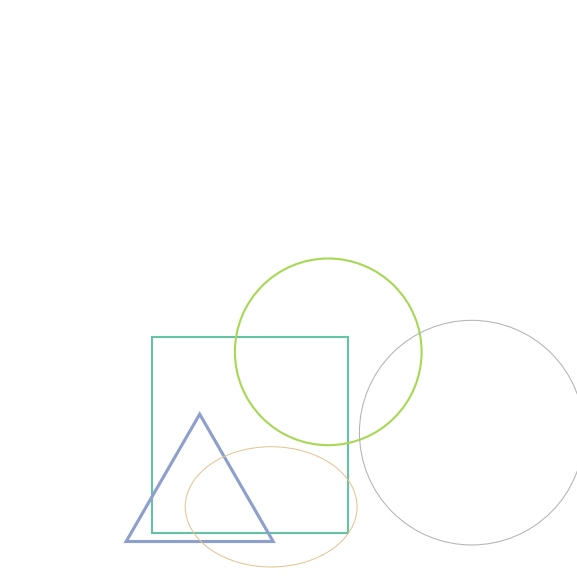[{"shape": "square", "thickness": 1, "radius": 0.85, "center": [0.433, 0.245]}, {"shape": "triangle", "thickness": 1.5, "radius": 0.74, "center": [0.346, 0.135]}, {"shape": "circle", "thickness": 1, "radius": 0.81, "center": [0.568, 0.39]}, {"shape": "oval", "thickness": 0.5, "radius": 0.74, "center": [0.47, 0.121]}, {"shape": "circle", "thickness": 0.5, "radius": 0.97, "center": [0.817, 0.25]}]